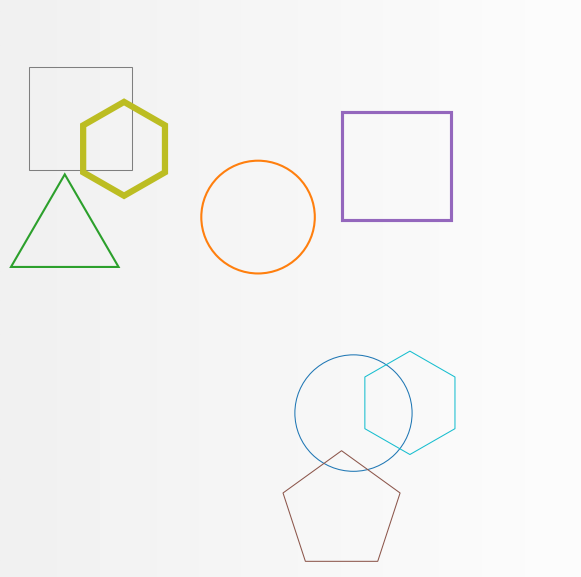[{"shape": "circle", "thickness": 0.5, "radius": 0.5, "center": [0.608, 0.284]}, {"shape": "circle", "thickness": 1, "radius": 0.49, "center": [0.444, 0.623]}, {"shape": "triangle", "thickness": 1, "radius": 0.53, "center": [0.111, 0.59]}, {"shape": "square", "thickness": 1.5, "radius": 0.47, "center": [0.683, 0.712]}, {"shape": "pentagon", "thickness": 0.5, "radius": 0.53, "center": [0.588, 0.113]}, {"shape": "square", "thickness": 0.5, "radius": 0.44, "center": [0.139, 0.794]}, {"shape": "hexagon", "thickness": 3, "radius": 0.41, "center": [0.213, 0.741]}, {"shape": "hexagon", "thickness": 0.5, "radius": 0.45, "center": [0.705, 0.302]}]